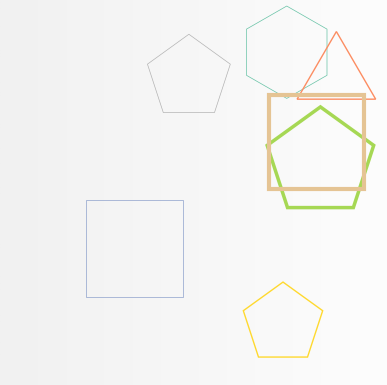[{"shape": "hexagon", "thickness": 0.5, "radius": 0.6, "center": [0.74, 0.864]}, {"shape": "triangle", "thickness": 1, "radius": 0.59, "center": [0.868, 0.801]}, {"shape": "square", "thickness": 0.5, "radius": 0.63, "center": [0.347, 0.355]}, {"shape": "pentagon", "thickness": 2.5, "radius": 0.72, "center": [0.827, 0.578]}, {"shape": "pentagon", "thickness": 1, "radius": 0.54, "center": [0.73, 0.16]}, {"shape": "square", "thickness": 3, "radius": 0.61, "center": [0.816, 0.632]}, {"shape": "pentagon", "thickness": 0.5, "radius": 0.56, "center": [0.487, 0.799]}]